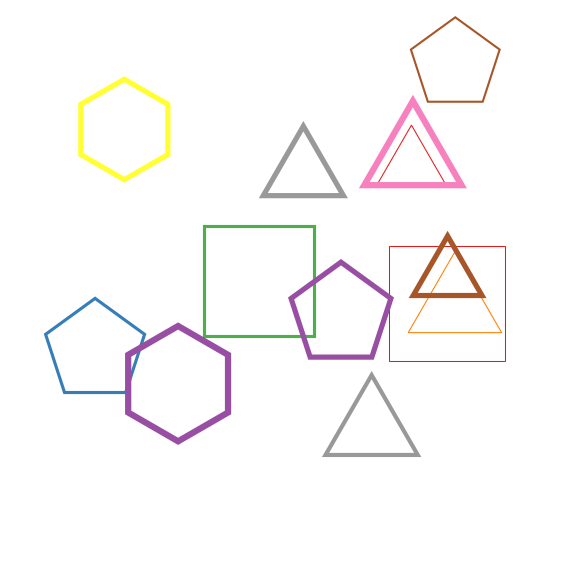[{"shape": "triangle", "thickness": 0.5, "radius": 0.35, "center": [0.712, 0.713]}, {"shape": "square", "thickness": 0.5, "radius": 0.5, "center": [0.774, 0.473]}, {"shape": "pentagon", "thickness": 1.5, "radius": 0.45, "center": [0.165, 0.392]}, {"shape": "square", "thickness": 1.5, "radius": 0.48, "center": [0.448, 0.513]}, {"shape": "pentagon", "thickness": 2.5, "radius": 0.45, "center": [0.59, 0.454]}, {"shape": "hexagon", "thickness": 3, "radius": 0.5, "center": [0.308, 0.335]}, {"shape": "triangle", "thickness": 0.5, "radius": 0.47, "center": [0.788, 0.47]}, {"shape": "hexagon", "thickness": 2.5, "radius": 0.43, "center": [0.215, 0.775]}, {"shape": "triangle", "thickness": 2.5, "radius": 0.34, "center": [0.775, 0.522]}, {"shape": "pentagon", "thickness": 1, "radius": 0.4, "center": [0.788, 0.888]}, {"shape": "triangle", "thickness": 3, "radius": 0.49, "center": [0.715, 0.727]}, {"shape": "triangle", "thickness": 2.5, "radius": 0.4, "center": [0.525, 0.7]}, {"shape": "triangle", "thickness": 2, "radius": 0.46, "center": [0.644, 0.257]}]